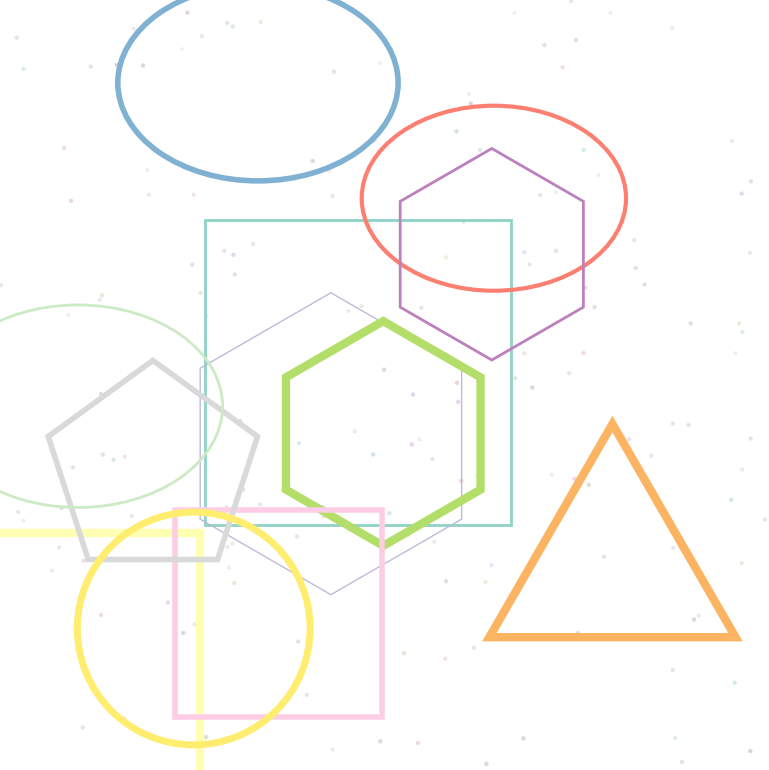[{"shape": "square", "thickness": 1, "radius": 0.99, "center": [0.465, 0.517]}, {"shape": "square", "thickness": 3, "radius": 0.79, "center": [0.103, 0.151]}, {"shape": "hexagon", "thickness": 0.5, "radius": 0.98, "center": [0.43, 0.424]}, {"shape": "oval", "thickness": 1.5, "radius": 0.86, "center": [0.641, 0.743]}, {"shape": "oval", "thickness": 2, "radius": 0.91, "center": [0.335, 0.893]}, {"shape": "triangle", "thickness": 3, "radius": 0.92, "center": [0.795, 0.265]}, {"shape": "hexagon", "thickness": 3, "radius": 0.73, "center": [0.498, 0.437]}, {"shape": "square", "thickness": 2, "radius": 0.67, "center": [0.362, 0.203]}, {"shape": "pentagon", "thickness": 2, "radius": 0.71, "center": [0.199, 0.389]}, {"shape": "hexagon", "thickness": 1, "radius": 0.69, "center": [0.639, 0.67]}, {"shape": "oval", "thickness": 1, "radius": 0.94, "center": [0.101, 0.472]}, {"shape": "circle", "thickness": 2.5, "radius": 0.76, "center": [0.252, 0.184]}]